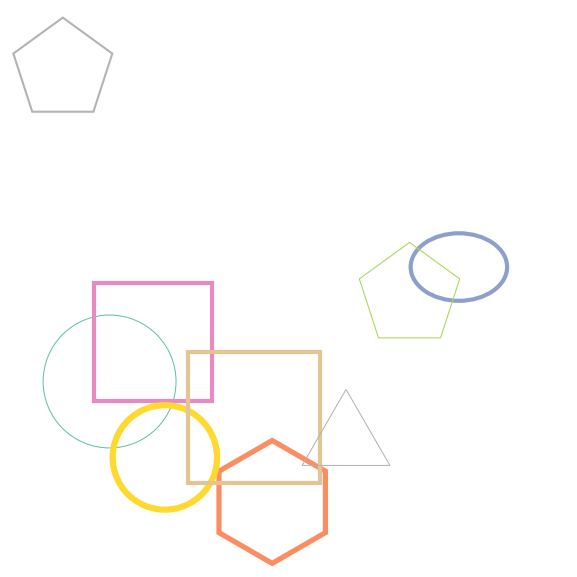[{"shape": "circle", "thickness": 0.5, "radius": 0.58, "center": [0.19, 0.339]}, {"shape": "hexagon", "thickness": 2.5, "radius": 0.53, "center": [0.471, 0.13]}, {"shape": "oval", "thickness": 2, "radius": 0.42, "center": [0.795, 0.537]}, {"shape": "square", "thickness": 2, "radius": 0.51, "center": [0.265, 0.408]}, {"shape": "pentagon", "thickness": 0.5, "radius": 0.46, "center": [0.709, 0.488]}, {"shape": "circle", "thickness": 3, "radius": 0.45, "center": [0.285, 0.207]}, {"shape": "square", "thickness": 2, "radius": 0.57, "center": [0.44, 0.276]}, {"shape": "triangle", "thickness": 0.5, "radius": 0.44, "center": [0.599, 0.237]}, {"shape": "pentagon", "thickness": 1, "radius": 0.45, "center": [0.109, 0.879]}]